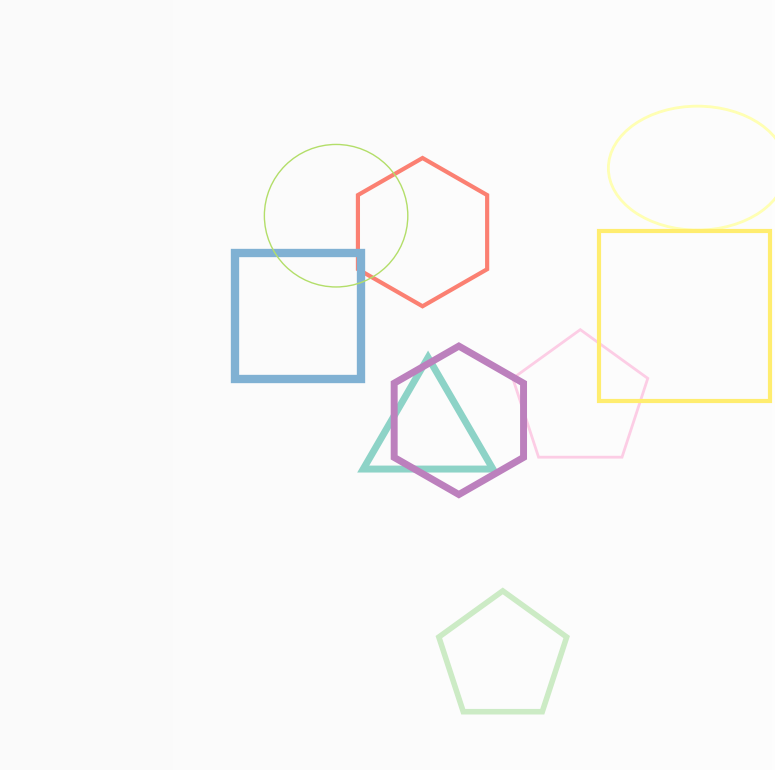[{"shape": "triangle", "thickness": 2.5, "radius": 0.48, "center": [0.552, 0.439]}, {"shape": "oval", "thickness": 1, "radius": 0.57, "center": [0.9, 0.782]}, {"shape": "hexagon", "thickness": 1.5, "radius": 0.48, "center": [0.545, 0.699]}, {"shape": "square", "thickness": 3, "radius": 0.41, "center": [0.385, 0.59]}, {"shape": "circle", "thickness": 0.5, "radius": 0.46, "center": [0.434, 0.72]}, {"shape": "pentagon", "thickness": 1, "radius": 0.46, "center": [0.749, 0.48]}, {"shape": "hexagon", "thickness": 2.5, "radius": 0.48, "center": [0.592, 0.454]}, {"shape": "pentagon", "thickness": 2, "radius": 0.43, "center": [0.649, 0.146]}, {"shape": "square", "thickness": 1.5, "radius": 0.55, "center": [0.883, 0.589]}]